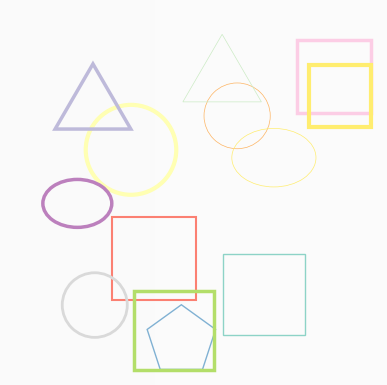[{"shape": "square", "thickness": 1, "radius": 0.53, "center": [0.681, 0.235]}, {"shape": "circle", "thickness": 3, "radius": 0.58, "center": [0.338, 0.611]}, {"shape": "triangle", "thickness": 2.5, "radius": 0.56, "center": [0.24, 0.721]}, {"shape": "square", "thickness": 1.5, "radius": 0.54, "center": [0.398, 0.328]}, {"shape": "pentagon", "thickness": 1, "radius": 0.46, "center": [0.468, 0.116]}, {"shape": "circle", "thickness": 0.5, "radius": 0.43, "center": [0.612, 0.699]}, {"shape": "square", "thickness": 2.5, "radius": 0.52, "center": [0.45, 0.142]}, {"shape": "square", "thickness": 2.5, "radius": 0.48, "center": [0.862, 0.801]}, {"shape": "circle", "thickness": 2, "radius": 0.42, "center": [0.245, 0.208]}, {"shape": "oval", "thickness": 2.5, "radius": 0.44, "center": [0.2, 0.472]}, {"shape": "triangle", "thickness": 0.5, "radius": 0.58, "center": [0.573, 0.794]}, {"shape": "oval", "thickness": 0.5, "radius": 0.54, "center": [0.707, 0.59]}, {"shape": "square", "thickness": 3, "radius": 0.4, "center": [0.877, 0.751]}]